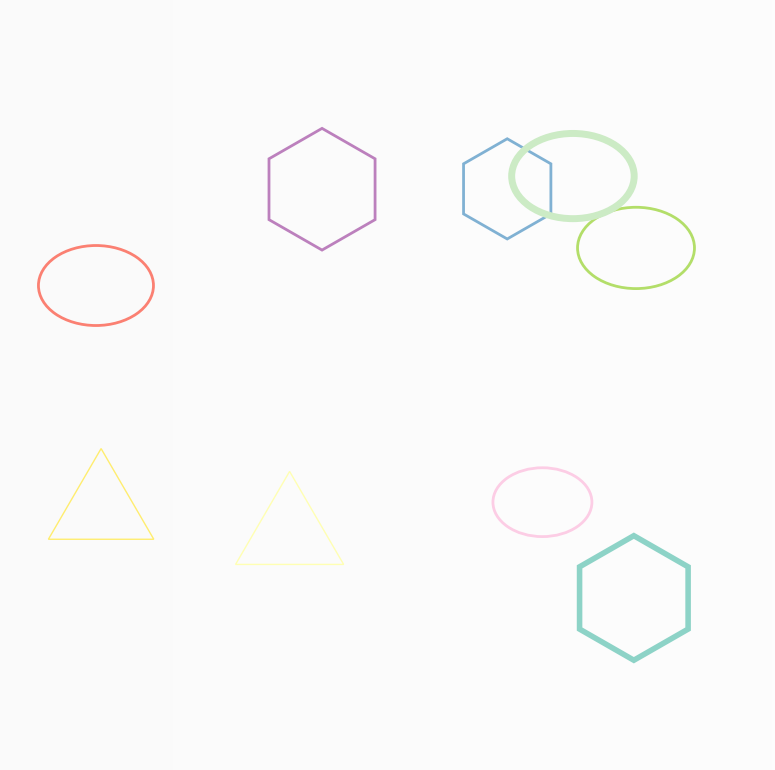[{"shape": "hexagon", "thickness": 2, "radius": 0.4, "center": [0.818, 0.223]}, {"shape": "triangle", "thickness": 0.5, "radius": 0.4, "center": [0.374, 0.307]}, {"shape": "oval", "thickness": 1, "radius": 0.37, "center": [0.124, 0.629]}, {"shape": "hexagon", "thickness": 1, "radius": 0.33, "center": [0.654, 0.755]}, {"shape": "oval", "thickness": 1, "radius": 0.38, "center": [0.821, 0.678]}, {"shape": "oval", "thickness": 1, "radius": 0.32, "center": [0.7, 0.348]}, {"shape": "hexagon", "thickness": 1, "radius": 0.4, "center": [0.416, 0.754]}, {"shape": "oval", "thickness": 2.5, "radius": 0.4, "center": [0.739, 0.771]}, {"shape": "triangle", "thickness": 0.5, "radius": 0.39, "center": [0.13, 0.339]}]